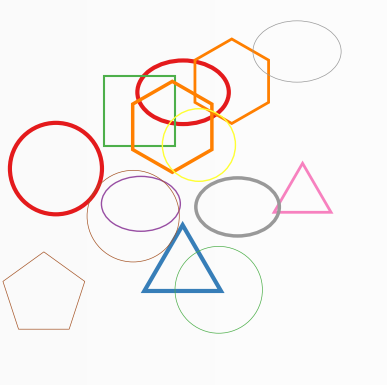[{"shape": "circle", "thickness": 3, "radius": 0.59, "center": [0.144, 0.562]}, {"shape": "oval", "thickness": 3, "radius": 0.59, "center": [0.472, 0.76]}, {"shape": "triangle", "thickness": 3, "radius": 0.57, "center": [0.471, 0.301]}, {"shape": "square", "thickness": 1.5, "radius": 0.46, "center": [0.361, 0.711]}, {"shape": "circle", "thickness": 0.5, "radius": 0.56, "center": [0.564, 0.247]}, {"shape": "oval", "thickness": 1, "radius": 0.51, "center": [0.364, 0.471]}, {"shape": "hexagon", "thickness": 2, "radius": 0.55, "center": [0.598, 0.789]}, {"shape": "hexagon", "thickness": 2.5, "radius": 0.59, "center": [0.445, 0.671]}, {"shape": "circle", "thickness": 1, "radius": 0.47, "center": [0.513, 0.623]}, {"shape": "circle", "thickness": 0.5, "radius": 0.59, "center": [0.344, 0.439]}, {"shape": "pentagon", "thickness": 0.5, "radius": 0.56, "center": [0.113, 0.235]}, {"shape": "triangle", "thickness": 2, "radius": 0.42, "center": [0.781, 0.491]}, {"shape": "oval", "thickness": 2.5, "radius": 0.54, "center": [0.613, 0.463]}, {"shape": "oval", "thickness": 0.5, "radius": 0.57, "center": [0.767, 0.866]}]